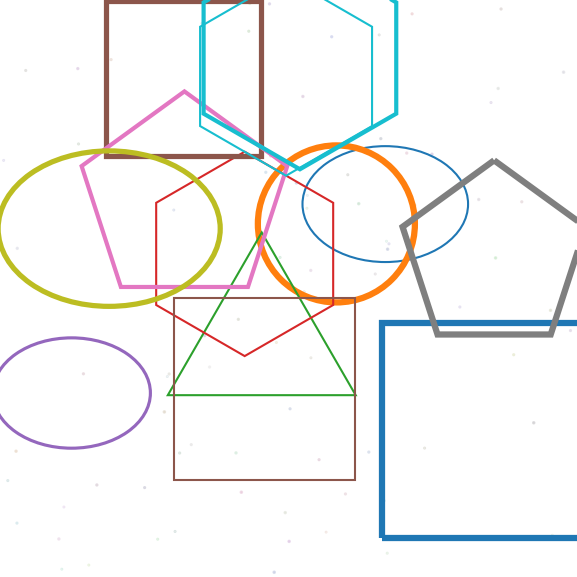[{"shape": "oval", "thickness": 1, "radius": 0.72, "center": [0.667, 0.646]}, {"shape": "square", "thickness": 3, "radius": 0.93, "center": [0.847, 0.254]}, {"shape": "circle", "thickness": 3, "radius": 0.68, "center": [0.582, 0.611]}, {"shape": "triangle", "thickness": 1, "radius": 0.94, "center": [0.453, 0.409]}, {"shape": "hexagon", "thickness": 1, "radius": 0.88, "center": [0.424, 0.559]}, {"shape": "oval", "thickness": 1.5, "radius": 0.68, "center": [0.124, 0.319]}, {"shape": "square", "thickness": 2.5, "radius": 0.67, "center": [0.318, 0.863]}, {"shape": "square", "thickness": 1, "radius": 0.79, "center": [0.458, 0.326]}, {"shape": "pentagon", "thickness": 2, "radius": 0.94, "center": [0.319, 0.654]}, {"shape": "pentagon", "thickness": 3, "radius": 0.83, "center": [0.856, 0.555]}, {"shape": "oval", "thickness": 2.5, "radius": 0.96, "center": [0.189, 0.603]}, {"shape": "hexagon", "thickness": 1, "radius": 0.86, "center": [0.495, 0.867]}, {"shape": "hexagon", "thickness": 2, "radius": 0.96, "center": [0.519, 0.899]}]